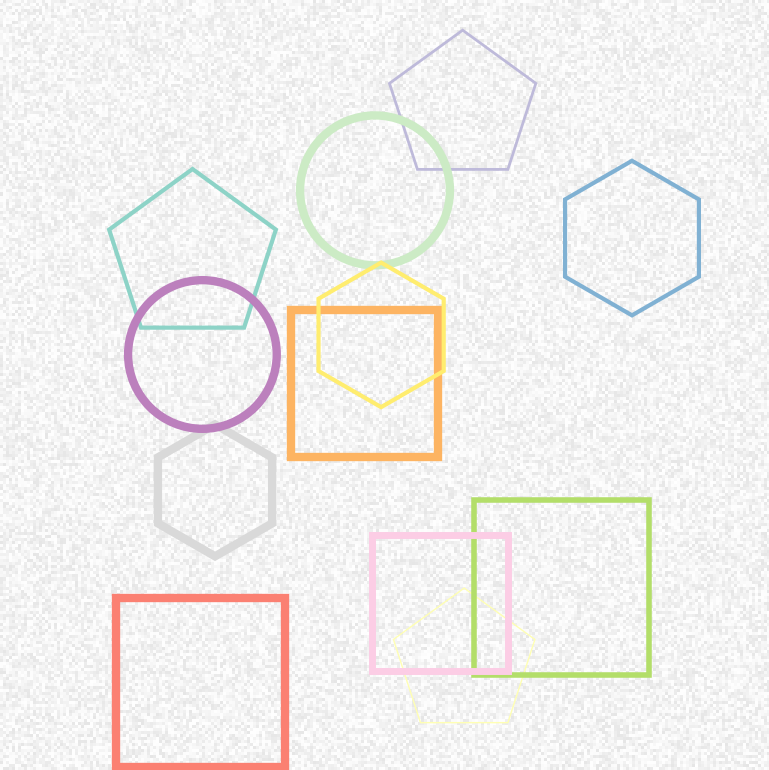[{"shape": "pentagon", "thickness": 1.5, "radius": 0.57, "center": [0.25, 0.667]}, {"shape": "pentagon", "thickness": 0.5, "radius": 0.48, "center": [0.603, 0.14]}, {"shape": "pentagon", "thickness": 1, "radius": 0.5, "center": [0.601, 0.861]}, {"shape": "square", "thickness": 3, "radius": 0.55, "center": [0.261, 0.114]}, {"shape": "hexagon", "thickness": 1.5, "radius": 0.5, "center": [0.821, 0.691]}, {"shape": "square", "thickness": 3, "radius": 0.48, "center": [0.473, 0.501]}, {"shape": "square", "thickness": 2, "radius": 0.57, "center": [0.73, 0.237]}, {"shape": "square", "thickness": 2.5, "radius": 0.44, "center": [0.571, 0.217]}, {"shape": "hexagon", "thickness": 3, "radius": 0.43, "center": [0.279, 0.363]}, {"shape": "circle", "thickness": 3, "radius": 0.48, "center": [0.263, 0.54]}, {"shape": "circle", "thickness": 3, "radius": 0.49, "center": [0.487, 0.753]}, {"shape": "hexagon", "thickness": 1.5, "radius": 0.47, "center": [0.495, 0.565]}]